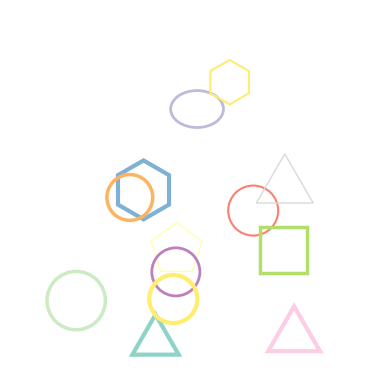[{"shape": "triangle", "thickness": 3, "radius": 0.35, "center": [0.404, 0.114]}, {"shape": "pentagon", "thickness": 1, "radius": 0.35, "center": [0.458, 0.352]}, {"shape": "oval", "thickness": 2, "radius": 0.34, "center": [0.512, 0.717]}, {"shape": "circle", "thickness": 1.5, "radius": 0.32, "center": [0.658, 0.453]}, {"shape": "hexagon", "thickness": 3, "radius": 0.38, "center": [0.373, 0.507]}, {"shape": "circle", "thickness": 2.5, "radius": 0.3, "center": [0.337, 0.487]}, {"shape": "square", "thickness": 2.5, "radius": 0.3, "center": [0.736, 0.351]}, {"shape": "triangle", "thickness": 3, "radius": 0.39, "center": [0.764, 0.127]}, {"shape": "triangle", "thickness": 1, "radius": 0.43, "center": [0.74, 0.515]}, {"shape": "circle", "thickness": 2, "radius": 0.31, "center": [0.457, 0.294]}, {"shape": "circle", "thickness": 2.5, "radius": 0.38, "center": [0.198, 0.219]}, {"shape": "circle", "thickness": 3, "radius": 0.31, "center": [0.45, 0.223]}, {"shape": "hexagon", "thickness": 1.5, "radius": 0.29, "center": [0.597, 0.787]}]